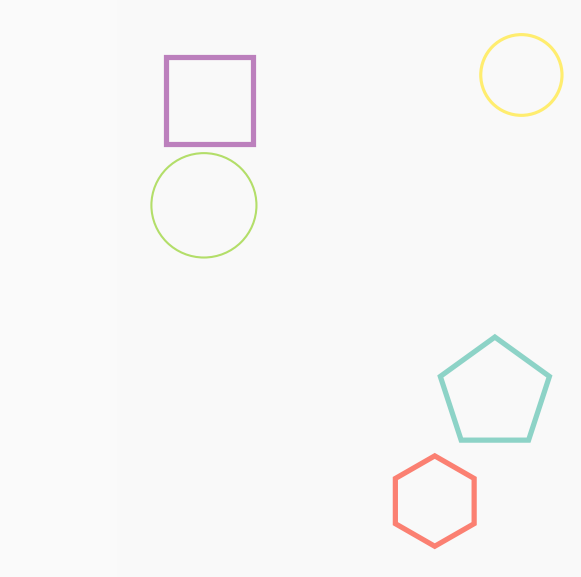[{"shape": "pentagon", "thickness": 2.5, "radius": 0.49, "center": [0.851, 0.317]}, {"shape": "hexagon", "thickness": 2.5, "radius": 0.39, "center": [0.748, 0.131]}, {"shape": "circle", "thickness": 1, "radius": 0.45, "center": [0.351, 0.644]}, {"shape": "square", "thickness": 2.5, "radius": 0.37, "center": [0.36, 0.825]}, {"shape": "circle", "thickness": 1.5, "radius": 0.35, "center": [0.897, 0.869]}]